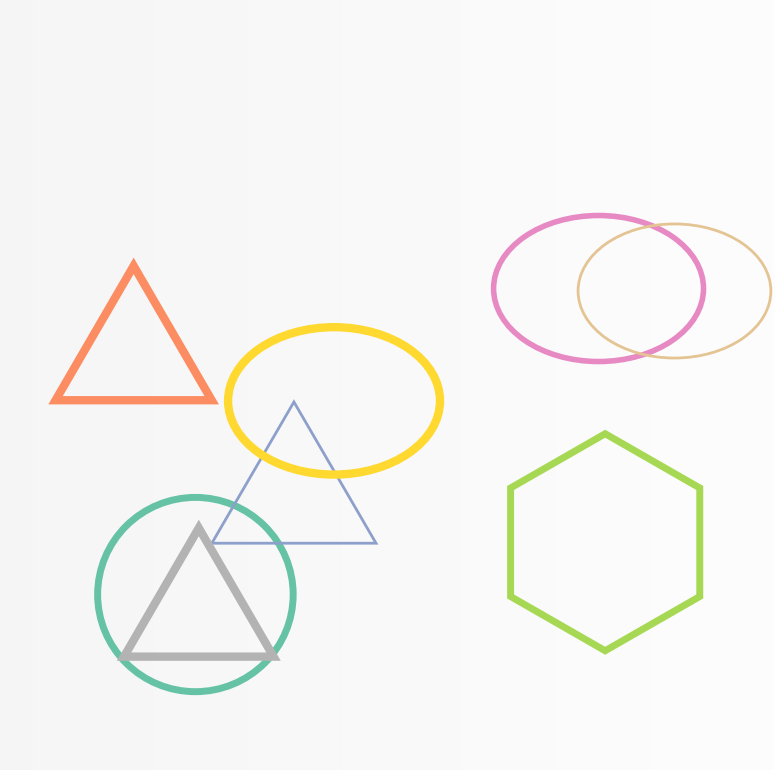[{"shape": "circle", "thickness": 2.5, "radius": 0.63, "center": [0.252, 0.228]}, {"shape": "triangle", "thickness": 3, "radius": 0.58, "center": [0.172, 0.538]}, {"shape": "triangle", "thickness": 1, "radius": 0.61, "center": [0.379, 0.356]}, {"shape": "oval", "thickness": 2, "radius": 0.68, "center": [0.772, 0.625]}, {"shape": "hexagon", "thickness": 2.5, "radius": 0.7, "center": [0.781, 0.296]}, {"shape": "oval", "thickness": 3, "radius": 0.68, "center": [0.431, 0.479]}, {"shape": "oval", "thickness": 1, "radius": 0.62, "center": [0.87, 0.622]}, {"shape": "triangle", "thickness": 3, "radius": 0.56, "center": [0.256, 0.203]}]